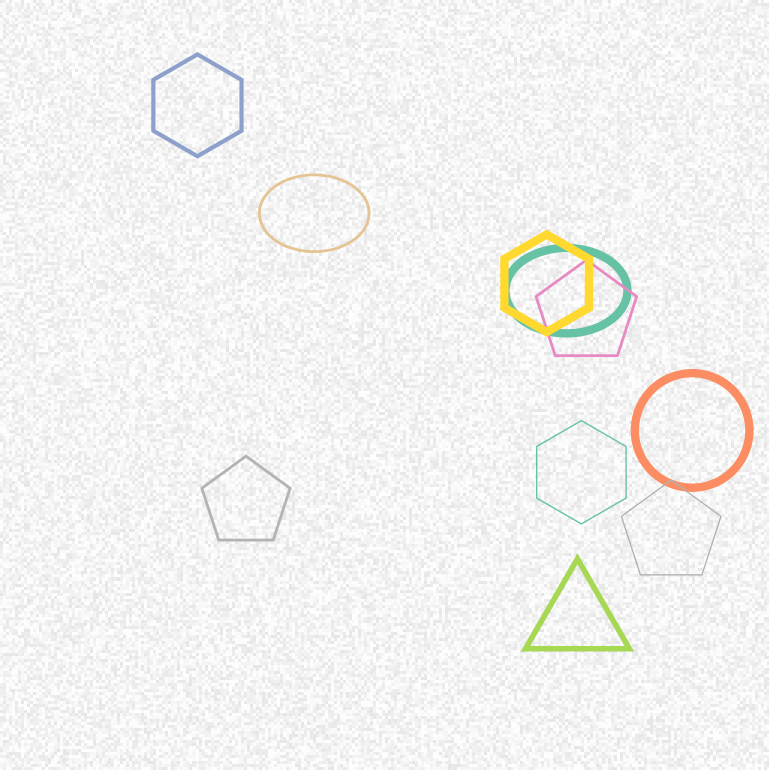[{"shape": "hexagon", "thickness": 0.5, "radius": 0.34, "center": [0.755, 0.387]}, {"shape": "oval", "thickness": 3, "radius": 0.4, "center": [0.736, 0.623]}, {"shape": "circle", "thickness": 3, "radius": 0.37, "center": [0.899, 0.441]}, {"shape": "hexagon", "thickness": 1.5, "radius": 0.33, "center": [0.256, 0.863]}, {"shape": "pentagon", "thickness": 1, "radius": 0.34, "center": [0.762, 0.594]}, {"shape": "triangle", "thickness": 2, "radius": 0.39, "center": [0.75, 0.196]}, {"shape": "hexagon", "thickness": 3, "radius": 0.32, "center": [0.71, 0.632]}, {"shape": "oval", "thickness": 1, "radius": 0.36, "center": [0.408, 0.723]}, {"shape": "pentagon", "thickness": 0.5, "radius": 0.34, "center": [0.872, 0.308]}, {"shape": "pentagon", "thickness": 1, "radius": 0.3, "center": [0.319, 0.347]}]